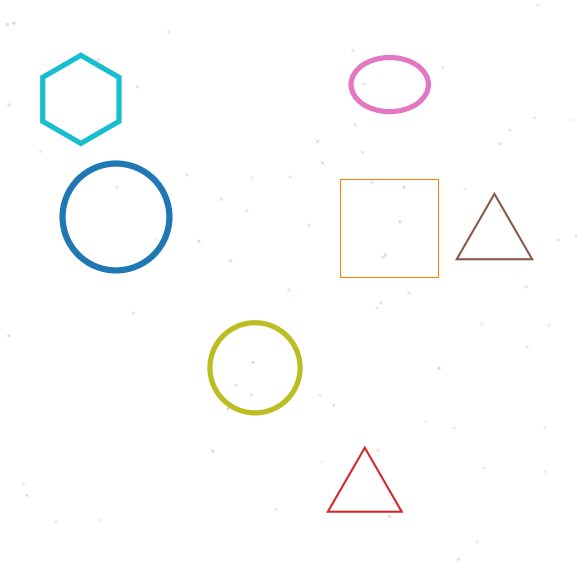[{"shape": "circle", "thickness": 3, "radius": 0.46, "center": [0.201, 0.623]}, {"shape": "square", "thickness": 0.5, "radius": 0.42, "center": [0.674, 0.604]}, {"shape": "triangle", "thickness": 1, "radius": 0.37, "center": [0.632, 0.15]}, {"shape": "triangle", "thickness": 1, "radius": 0.38, "center": [0.856, 0.588]}, {"shape": "oval", "thickness": 2.5, "radius": 0.34, "center": [0.675, 0.853]}, {"shape": "circle", "thickness": 2.5, "radius": 0.39, "center": [0.442, 0.362]}, {"shape": "hexagon", "thickness": 2.5, "radius": 0.38, "center": [0.14, 0.827]}]